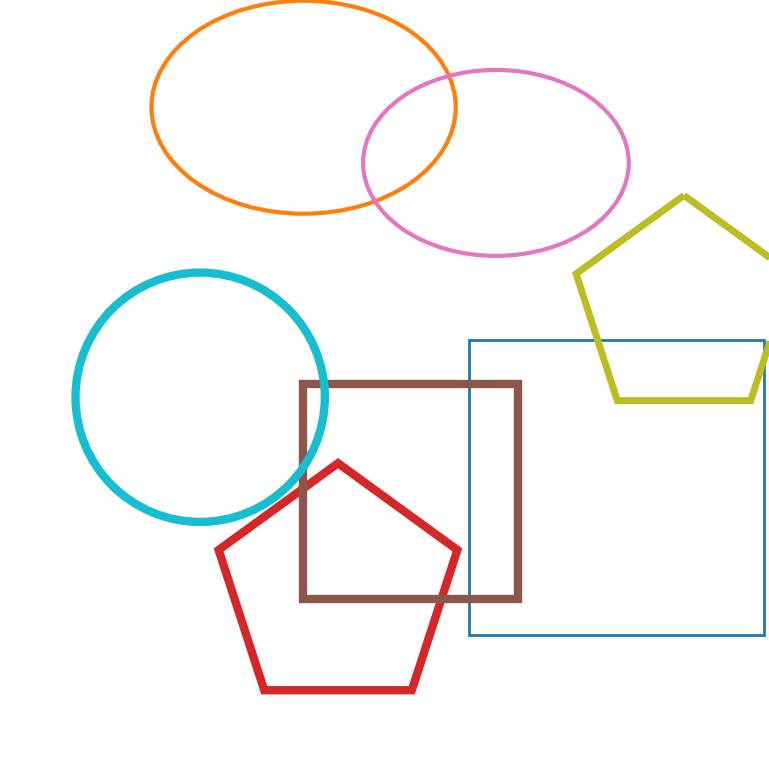[{"shape": "square", "thickness": 1, "radius": 0.96, "center": [0.801, 0.367]}, {"shape": "oval", "thickness": 1.5, "radius": 0.99, "center": [0.394, 0.861]}, {"shape": "pentagon", "thickness": 3, "radius": 0.81, "center": [0.439, 0.235]}, {"shape": "square", "thickness": 3, "radius": 0.7, "center": [0.533, 0.361]}, {"shape": "oval", "thickness": 1.5, "radius": 0.86, "center": [0.644, 0.788]}, {"shape": "pentagon", "thickness": 2.5, "radius": 0.74, "center": [0.888, 0.599]}, {"shape": "circle", "thickness": 3, "radius": 0.81, "center": [0.26, 0.484]}]